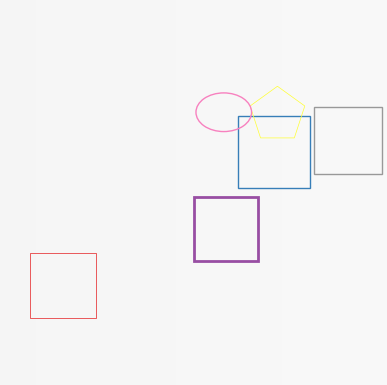[{"shape": "square", "thickness": 0.5, "radius": 0.42, "center": [0.162, 0.259]}, {"shape": "square", "thickness": 1, "radius": 0.47, "center": [0.707, 0.604]}, {"shape": "square", "thickness": 2, "radius": 0.42, "center": [0.583, 0.406]}, {"shape": "pentagon", "thickness": 0.5, "radius": 0.37, "center": [0.716, 0.702]}, {"shape": "oval", "thickness": 1, "radius": 0.36, "center": [0.577, 0.708]}, {"shape": "square", "thickness": 1, "radius": 0.44, "center": [0.898, 0.635]}]